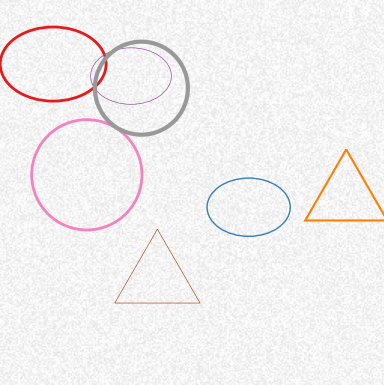[{"shape": "oval", "thickness": 2, "radius": 0.69, "center": [0.138, 0.834]}, {"shape": "oval", "thickness": 1, "radius": 0.54, "center": [0.646, 0.462]}, {"shape": "oval", "thickness": 0.5, "radius": 0.52, "center": [0.34, 0.802]}, {"shape": "triangle", "thickness": 1.5, "radius": 0.62, "center": [0.899, 0.489]}, {"shape": "triangle", "thickness": 0.5, "radius": 0.64, "center": [0.409, 0.277]}, {"shape": "circle", "thickness": 2, "radius": 0.72, "center": [0.226, 0.546]}, {"shape": "circle", "thickness": 3, "radius": 0.6, "center": [0.367, 0.771]}]